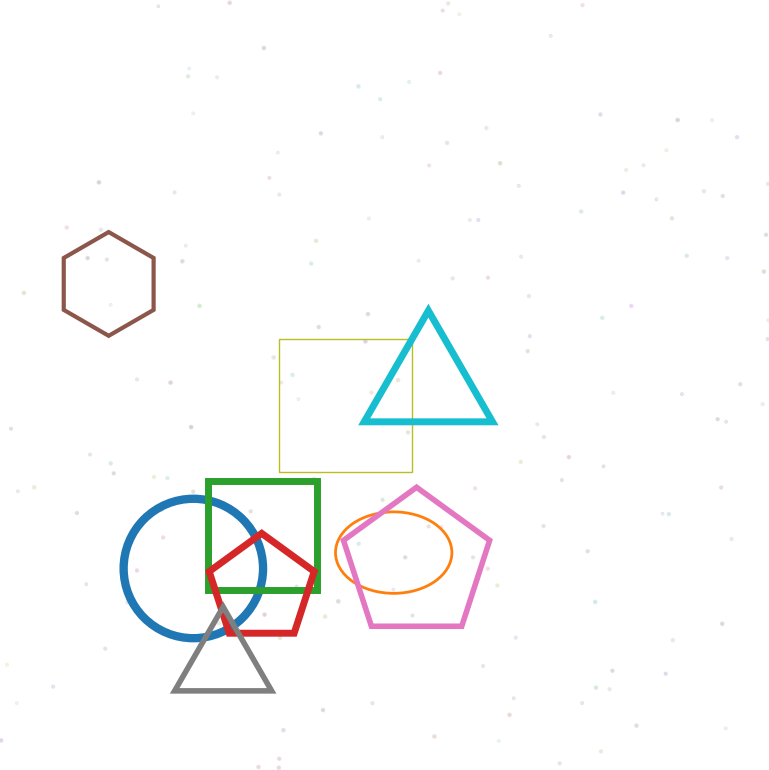[{"shape": "circle", "thickness": 3, "radius": 0.45, "center": [0.251, 0.262]}, {"shape": "oval", "thickness": 1, "radius": 0.38, "center": [0.511, 0.282]}, {"shape": "square", "thickness": 2.5, "radius": 0.36, "center": [0.341, 0.304]}, {"shape": "pentagon", "thickness": 2.5, "radius": 0.36, "center": [0.34, 0.236]}, {"shape": "hexagon", "thickness": 1.5, "radius": 0.34, "center": [0.141, 0.631]}, {"shape": "pentagon", "thickness": 2, "radius": 0.5, "center": [0.541, 0.267]}, {"shape": "triangle", "thickness": 2, "radius": 0.36, "center": [0.29, 0.139]}, {"shape": "square", "thickness": 0.5, "radius": 0.43, "center": [0.449, 0.474]}, {"shape": "triangle", "thickness": 2.5, "radius": 0.48, "center": [0.556, 0.5]}]